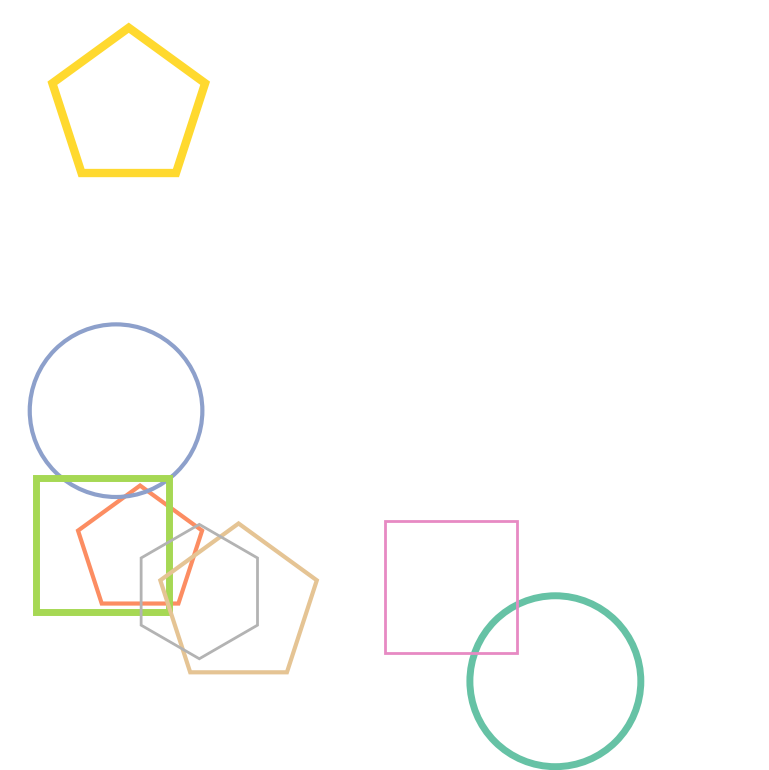[{"shape": "circle", "thickness": 2.5, "radius": 0.55, "center": [0.721, 0.115]}, {"shape": "pentagon", "thickness": 1.5, "radius": 0.42, "center": [0.182, 0.285]}, {"shape": "circle", "thickness": 1.5, "radius": 0.56, "center": [0.151, 0.467]}, {"shape": "square", "thickness": 1, "radius": 0.43, "center": [0.586, 0.237]}, {"shape": "square", "thickness": 2.5, "radius": 0.43, "center": [0.133, 0.292]}, {"shape": "pentagon", "thickness": 3, "radius": 0.52, "center": [0.167, 0.86]}, {"shape": "pentagon", "thickness": 1.5, "radius": 0.53, "center": [0.31, 0.213]}, {"shape": "hexagon", "thickness": 1, "radius": 0.44, "center": [0.259, 0.232]}]